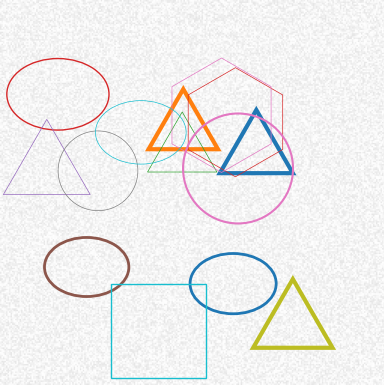[{"shape": "oval", "thickness": 2, "radius": 0.56, "center": [0.606, 0.263]}, {"shape": "triangle", "thickness": 3, "radius": 0.55, "center": [0.666, 0.605]}, {"shape": "triangle", "thickness": 3, "radius": 0.52, "center": [0.476, 0.664]}, {"shape": "triangle", "thickness": 0.5, "radius": 0.52, "center": [0.473, 0.605]}, {"shape": "oval", "thickness": 1, "radius": 0.66, "center": [0.15, 0.755]}, {"shape": "hexagon", "thickness": 0.5, "radius": 0.71, "center": [0.612, 0.683]}, {"shape": "triangle", "thickness": 0.5, "radius": 0.65, "center": [0.122, 0.56]}, {"shape": "oval", "thickness": 2, "radius": 0.55, "center": [0.225, 0.306]}, {"shape": "hexagon", "thickness": 0.5, "radius": 0.74, "center": [0.575, 0.701]}, {"shape": "circle", "thickness": 1.5, "radius": 0.71, "center": [0.618, 0.562]}, {"shape": "circle", "thickness": 0.5, "radius": 0.52, "center": [0.254, 0.556]}, {"shape": "triangle", "thickness": 3, "radius": 0.59, "center": [0.761, 0.156]}, {"shape": "square", "thickness": 1, "radius": 0.61, "center": [0.411, 0.14]}, {"shape": "oval", "thickness": 0.5, "radius": 0.59, "center": [0.366, 0.656]}]